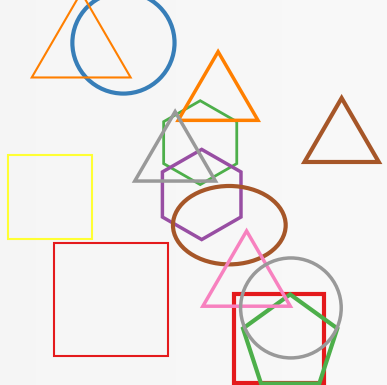[{"shape": "square", "thickness": 1.5, "radius": 0.73, "center": [0.286, 0.222]}, {"shape": "square", "thickness": 3, "radius": 0.58, "center": [0.72, 0.121]}, {"shape": "circle", "thickness": 3, "radius": 0.66, "center": [0.319, 0.889]}, {"shape": "hexagon", "thickness": 2, "radius": 0.54, "center": [0.517, 0.63]}, {"shape": "pentagon", "thickness": 3, "radius": 0.64, "center": [0.749, 0.107]}, {"shape": "hexagon", "thickness": 2.5, "radius": 0.59, "center": [0.52, 0.495]}, {"shape": "triangle", "thickness": 2.5, "radius": 0.59, "center": [0.563, 0.747]}, {"shape": "triangle", "thickness": 1.5, "radius": 0.74, "center": [0.21, 0.872]}, {"shape": "square", "thickness": 1.5, "radius": 0.55, "center": [0.129, 0.488]}, {"shape": "oval", "thickness": 3, "radius": 0.73, "center": [0.592, 0.415]}, {"shape": "triangle", "thickness": 3, "radius": 0.55, "center": [0.882, 0.635]}, {"shape": "triangle", "thickness": 2.5, "radius": 0.65, "center": [0.636, 0.27]}, {"shape": "triangle", "thickness": 2.5, "radius": 0.6, "center": [0.452, 0.59]}, {"shape": "circle", "thickness": 2.5, "radius": 0.65, "center": [0.751, 0.2]}]